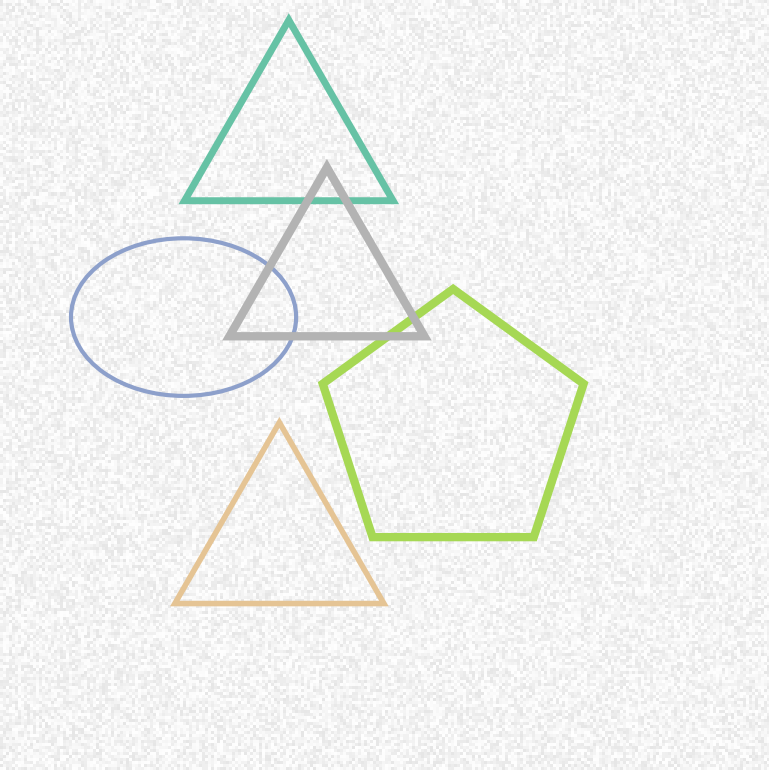[{"shape": "triangle", "thickness": 2.5, "radius": 0.78, "center": [0.375, 0.818]}, {"shape": "oval", "thickness": 1.5, "radius": 0.73, "center": [0.238, 0.588]}, {"shape": "pentagon", "thickness": 3, "radius": 0.89, "center": [0.589, 0.447]}, {"shape": "triangle", "thickness": 2, "radius": 0.78, "center": [0.363, 0.295]}, {"shape": "triangle", "thickness": 3, "radius": 0.73, "center": [0.425, 0.636]}]